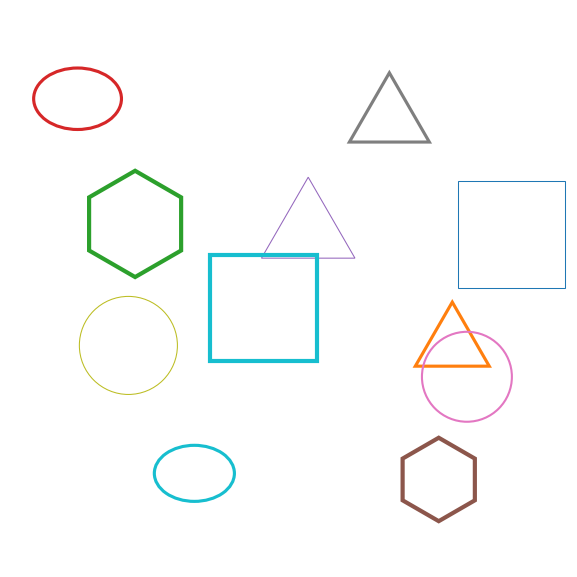[{"shape": "square", "thickness": 0.5, "radius": 0.46, "center": [0.886, 0.594]}, {"shape": "triangle", "thickness": 1.5, "radius": 0.37, "center": [0.783, 0.402]}, {"shape": "hexagon", "thickness": 2, "radius": 0.46, "center": [0.234, 0.611]}, {"shape": "oval", "thickness": 1.5, "radius": 0.38, "center": [0.134, 0.828]}, {"shape": "triangle", "thickness": 0.5, "radius": 0.47, "center": [0.534, 0.599]}, {"shape": "hexagon", "thickness": 2, "radius": 0.36, "center": [0.76, 0.169]}, {"shape": "circle", "thickness": 1, "radius": 0.39, "center": [0.809, 0.347]}, {"shape": "triangle", "thickness": 1.5, "radius": 0.4, "center": [0.674, 0.793]}, {"shape": "circle", "thickness": 0.5, "radius": 0.42, "center": [0.222, 0.401]}, {"shape": "oval", "thickness": 1.5, "radius": 0.35, "center": [0.337, 0.179]}, {"shape": "square", "thickness": 2, "radius": 0.46, "center": [0.456, 0.465]}]